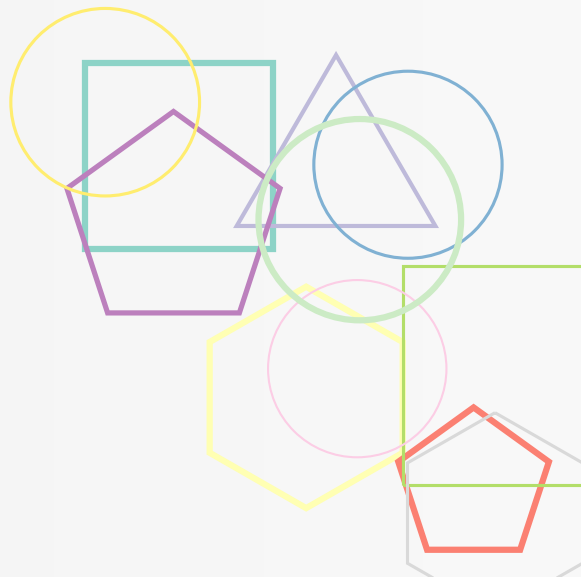[{"shape": "square", "thickness": 3, "radius": 0.81, "center": [0.308, 0.729]}, {"shape": "hexagon", "thickness": 3, "radius": 0.96, "center": [0.527, 0.311]}, {"shape": "triangle", "thickness": 2, "radius": 0.99, "center": [0.578, 0.707]}, {"shape": "pentagon", "thickness": 3, "radius": 0.68, "center": [0.815, 0.157]}, {"shape": "circle", "thickness": 1.5, "radius": 0.81, "center": [0.702, 0.714]}, {"shape": "square", "thickness": 1.5, "radius": 0.95, "center": [0.883, 0.35]}, {"shape": "circle", "thickness": 1, "radius": 0.77, "center": [0.615, 0.361]}, {"shape": "hexagon", "thickness": 1.5, "radius": 0.87, "center": [0.852, 0.111]}, {"shape": "pentagon", "thickness": 2.5, "radius": 0.96, "center": [0.298, 0.613]}, {"shape": "circle", "thickness": 3, "radius": 0.87, "center": [0.619, 0.619]}, {"shape": "circle", "thickness": 1.5, "radius": 0.81, "center": [0.181, 0.822]}]